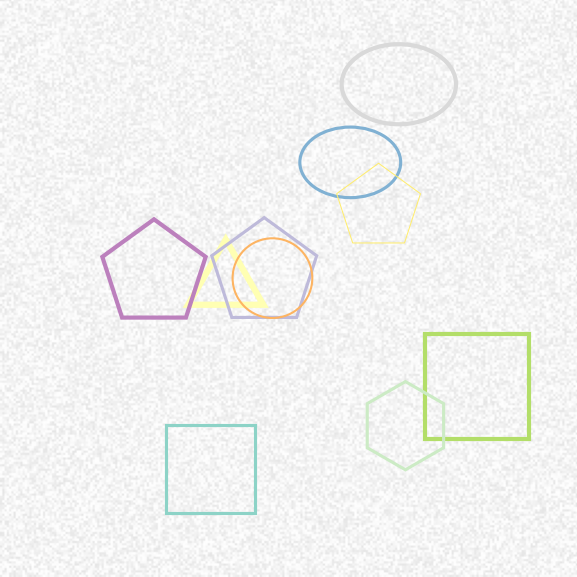[{"shape": "square", "thickness": 1.5, "radius": 0.38, "center": [0.365, 0.187]}, {"shape": "triangle", "thickness": 3, "radius": 0.38, "center": [0.391, 0.509]}, {"shape": "pentagon", "thickness": 1.5, "radius": 0.48, "center": [0.458, 0.527]}, {"shape": "oval", "thickness": 1.5, "radius": 0.44, "center": [0.607, 0.718]}, {"shape": "circle", "thickness": 1, "radius": 0.35, "center": [0.472, 0.517]}, {"shape": "square", "thickness": 2, "radius": 0.45, "center": [0.826, 0.33]}, {"shape": "oval", "thickness": 2, "radius": 0.5, "center": [0.691, 0.853]}, {"shape": "pentagon", "thickness": 2, "radius": 0.47, "center": [0.267, 0.525]}, {"shape": "hexagon", "thickness": 1.5, "radius": 0.38, "center": [0.702, 0.262]}, {"shape": "pentagon", "thickness": 0.5, "radius": 0.38, "center": [0.656, 0.64]}]